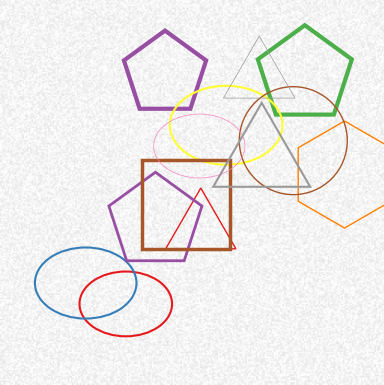[{"shape": "oval", "thickness": 1.5, "radius": 0.6, "center": [0.327, 0.211]}, {"shape": "triangle", "thickness": 1, "radius": 0.53, "center": [0.522, 0.406]}, {"shape": "oval", "thickness": 1.5, "radius": 0.66, "center": [0.223, 0.265]}, {"shape": "pentagon", "thickness": 3, "radius": 0.64, "center": [0.792, 0.806]}, {"shape": "pentagon", "thickness": 3, "radius": 0.56, "center": [0.429, 0.808]}, {"shape": "pentagon", "thickness": 2, "radius": 0.64, "center": [0.404, 0.426]}, {"shape": "hexagon", "thickness": 1, "radius": 0.69, "center": [0.895, 0.547]}, {"shape": "oval", "thickness": 1.5, "radius": 0.73, "center": [0.587, 0.675]}, {"shape": "square", "thickness": 2.5, "radius": 0.58, "center": [0.483, 0.468]}, {"shape": "circle", "thickness": 1, "radius": 0.7, "center": [0.762, 0.635]}, {"shape": "oval", "thickness": 0.5, "radius": 0.59, "center": [0.518, 0.621]}, {"shape": "triangle", "thickness": 1.5, "radius": 0.73, "center": [0.68, 0.588]}, {"shape": "triangle", "thickness": 0.5, "radius": 0.54, "center": [0.673, 0.799]}]